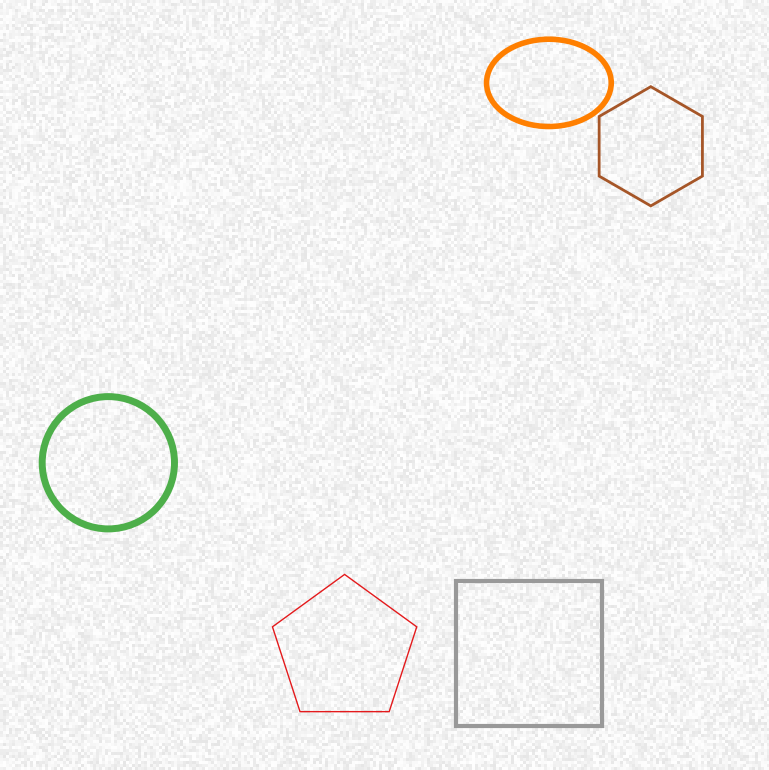[{"shape": "pentagon", "thickness": 0.5, "radius": 0.49, "center": [0.448, 0.155]}, {"shape": "circle", "thickness": 2.5, "radius": 0.43, "center": [0.141, 0.399]}, {"shape": "oval", "thickness": 2, "radius": 0.4, "center": [0.713, 0.892]}, {"shape": "hexagon", "thickness": 1, "radius": 0.39, "center": [0.845, 0.81]}, {"shape": "square", "thickness": 1.5, "radius": 0.47, "center": [0.687, 0.151]}]